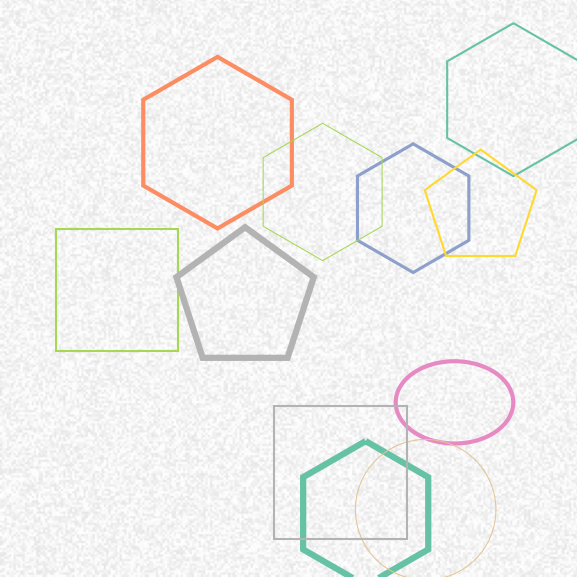[{"shape": "hexagon", "thickness": 1, "radius": 0.66, "center": [0.889, 0.827]}, {"shape": "hexagon", "thickness": 3, "radius": 0.63, "center": [0.633, 0.11]}, {"shape": "hexagon", "thickness": 2, "radius": 0.74, "center": [0.377, 0.752]}, {"shape": "hexagon", "thickness": 1.5, "radius": 0.56, "center": [0.715, 0.639]}, {"shape": "oval", "thickness": 2, "radius": 0.51, "center": [0.787, 0.302]}, {"shape": "square", "thickness": 1, "radius": 0.53, "center": [0.203, 0.497]}, {"shape": "hexagon", "thickness": 0.5, "radius": 0.59, "center": [0.559, 0.667]}, {"shape": "pentagon", "thickness": 1, "radius": 0.51, "center": [0.832, 0.638]}, {"shape": "circle", "thickness": 0.5, "radius": 0.61, "center": [0.737, 0.117]}, {"shape": "square", "thickness": 1, "radius": 0.58, "center": [0.59, 0.181]}, {"shape": "pentagon", "thickness": 3, "radius": 0.62, "center": [0.424, 0.481]}]